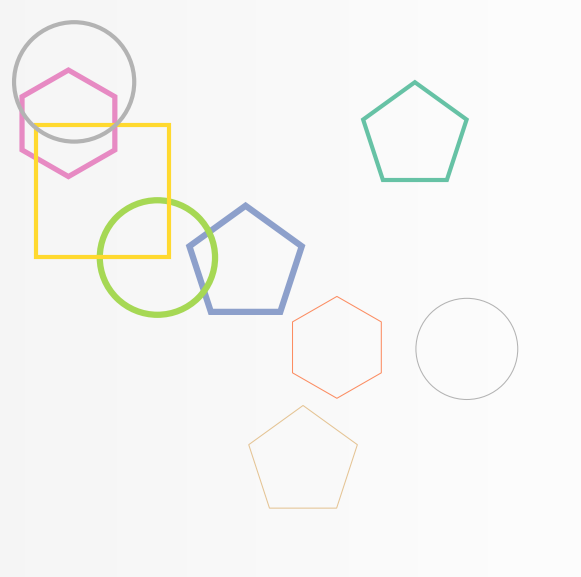[{"shape": "pentagon", "thickness": 2, "radius": 0.47, "center": [0.714, 0.763]}, {"shape": "hexagon", "thickness": 0.5, "radius": 0.44, "center": [0.58, 0.398]}, {"shape": "pentagon", "thickness": 3, "radius": 0.51, "center": [0.423, 0.541]}, {"shape": "hexagon", "thickness": 2.5, "radius": 0.46, "center": [0.118, 0.786]}, {"shape": "circle", "thickness": 3, "radius": 0.5, "center": [0.271, 0.553]}, {"shape": "square", "thickness": 2, "radius": 0.57, "center": [0.176, 0.668]}, {"shape": "pentagon", "thickness": 0.5, "radius": 0.49, "center": [0.521, 0.199]}, {"shape": "circle", "thickness": 2, "radius": 0.52, "center": [0.128, 0.857]}, {"shape": "circle", "thickness": 0.5, "radius": 0.44, "center": [0.803, 0.395]}]